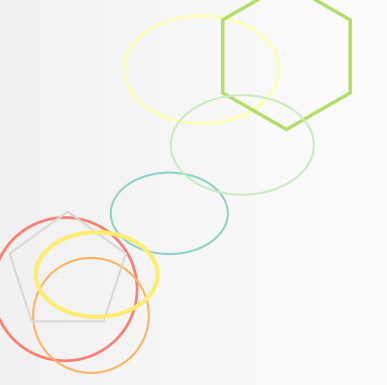[{"shape": "oval", "thickness": 1.5, "radius": 0.76, "center": [0.437, 0.446]}, {"shape": "oval", "thickness": 2, "radius": 1.0, "center": [0.52, 0.819]}, {"shape": "circle", "thickness": 2, "radius": 0.93, "center": [0.168, 0.249]}, {"shape": "circle", "thickness": 1.5, "radius": 0.75, "center": [0.235, 0.181]}, {"shape": "hexagon", "thickness": 2.5, "radius": 0.95, "center": [0.739, 0.854]}, {"shape": "pentagon", "thickness": 1.5, "radius": 0.79, "center": [0.175, 0.293]}, {"shape": "oval", "thickness": 1.5, "radius": 0.92, "center": [0.625, 0.624]}, {"shape": "oval", "thickness": 3, "radius": 0.79, "center": [0.249, 0.287]}]